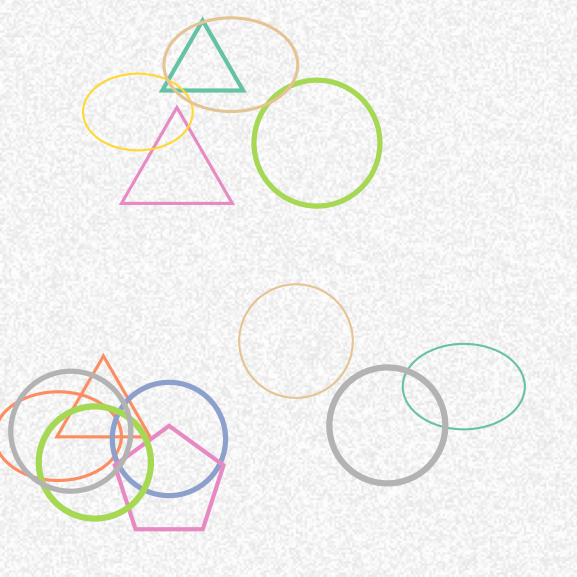[{"shape": "triangle", "thickness": 2, "radius": 0.4, "center": [0.351, 0.883]}, {"shape": "oval", "thickness": 1, "radius": 0.53, "center": [0.803, 0.33]}, {"shape": "triangle", "thickness": 1.5, "radius": 0.47, "center": [0.179, 0.289]}, {"shape": "oval", "thickness": 1.5, "radius": 0.55, "center": [0.101, 0.244]}, {"shape": "circle", "thickness": 2.5, "radius": 0.49, "center": [0.293, 0.239]}, {"shape": "triangle", "thickness": 1.5, "radius": 0.55, "center": [0.306, 0.702]}, {"shape": "pentagon", "thickness": 2, "radius": 0.49, "center": [0.293, 0.163]}, {"shape": "circle", "thickness": 2.5, "radius": 0.55, "center": [0.549, 0.751]}, {"shape": "circle", "thickness": 3, "radius": 0.49, "center": [0.164, 0.198]}, {"shape": "oval", "thickness": 1, "radius": 0.47, "center": [0.239, 0.805]}, {"shape": "circle", "thickness": 1, "radius": 0.49, "center": [0.513, 0.409]}, {"shape": "oval", "thickness": 1.5, "radius": 0.58, "center": [0.4, 0.887]}, {"shape": "circle", "thickness": 3, "radius": 0.5, "center": [0.671, 0.262]}, {"shape": "circle", "thickness": 2.5, "radius": 0.52, "center": [0.123, 0.252]}]